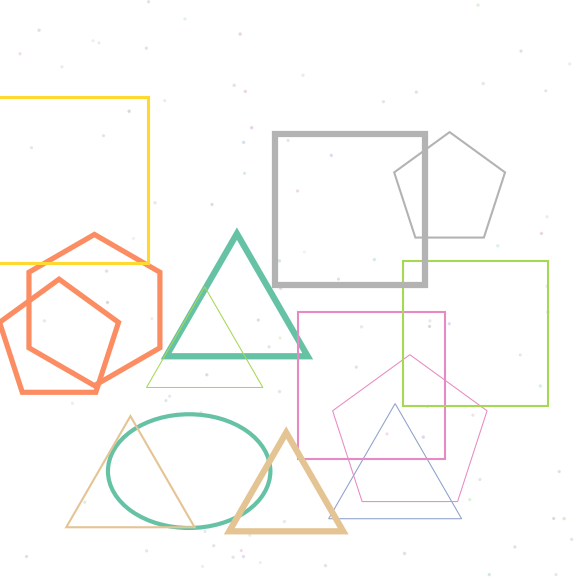[{"shape": "oval", "thickness": 2, "radius": 0.7, "center": [0.328, 0.183]}, {"shape": "triangle", "thickness": 3, "radius": 0.71, "center": [0.41, 0.453]}, {"shape": "hexagon", "thickness": 2.5, "radius": 0.65, "center": [0.164, 0.462]}, {"shape": "pentagon", "thickness": 2.5, "radius": 0.54, "center": [0.102, 0.407]}, {"shape": "triangle", "thickness": 0.5, "radius": 0.66, "center": [0.684, 0.167]}, {"shape": "pentagon", "thickness": 0.5, "radius": 0.7, "center": [0.71, 0.244]}, {"shape": "square", "thickness": 1, "radius": 0.64, "center": [0.643, 0.332]}, {"shape": "square", "thickness": 1, "radius": 0.63, "center": [0.823, 0.421]}, {"shape": "triangle", "thickness": 0.5, "radius": 0.58, "center": [0.354, 0.386]}, {"shape": "square", "thickness": 1.5, "radius": 0.72, "center": [0.113, 0.687]}, {"shape": "triangle", "thickness": 3, "radius": 0.57, "center": [0.496, 0.136]}, {"shape": "triangle", "thickness": 1, "radius": 0.64, "center": [0.226, 0.15]}, {"shape": "square", "thickness": 3, "radius": 0.65, "center": [0.606, 0.636]}, {"shape": "pentagon", "thickness": 1, "radius": 0.5, "center": [0.779, 0.669]}]